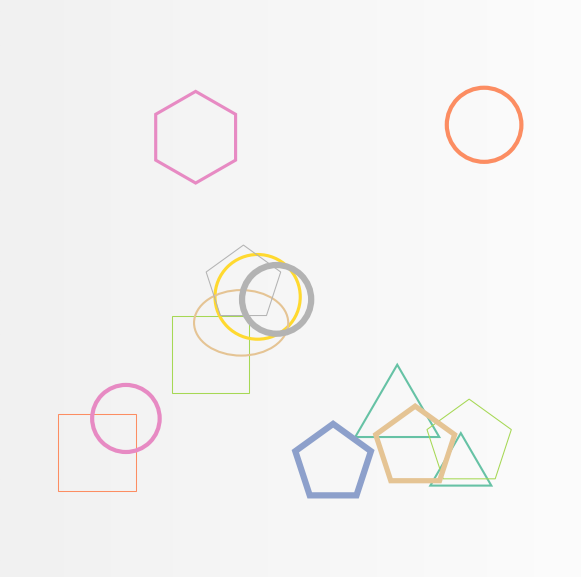[{"shape": "triangle", "thickness": 1, "radius": 0.3, "center": [0.793, 0.189]}, {"shape": "triangle", "thickness": 1, "radius": 0.42, "center": [0.683, 0.284]}, {"shape": "square", "thickness": 0.5, "radius": 0.33, "center": [0.167, 0.216]}, {"shape": "circle", "thickness": 2, "radius": 0.32, "center": [0.833, 0.783]}, {"shape": "pentagon", "thickness": 3, "radius": 0.34, "center": [0.573, 0.197]}, {"shape": "circle", "thickness": 2, "radius": 0.29, "center": [0.217, 0.275]}, {"shape": "hexagon", "thickness": 1.5, "radius": 0.4, "center": [0.337, 0.762]}, {"shape": "square", "thickness": 0.5, "radius": 0.33, "center": [0.362, 0.386]}, {"shape": "pentagon", "thickness": 0.5, "radius": 0.38, "center": [0.807, 0.232]}, {"shape": "circle", "thickness": 1.5, "radius": 0.37, "center": [0.443, 0.485]}, {"shape": "oval", "thickness": 1, "radius": 0.41, "center": [0.415, 0.44]}, {"shape": "pentagon", "thickness": 2.5, "radius": 0.36, "center": [0.714, 0.224]}, {"shape": "circle", "thickness": 3, "radius": 0.3, "center": [0.476, 0.481]}, {"shape": "pentagon", "thickness": 0.5, "radius": 0.34, "center": [0.419, 0.507]}]